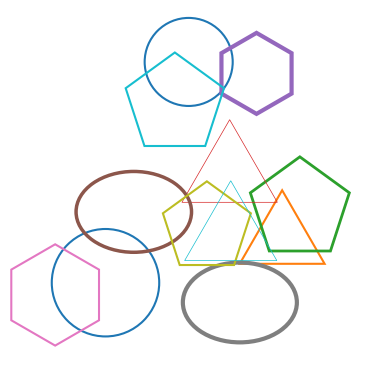[{"shape": "circle", "thickness": 1.5, "radius": 0.7, "center": [0.274, 0.266]}, {"shape": "circle", "thickness": 1.5, "radius": 0.57, "center": [0.49, 0.839]}, {"shape": "triangle", "thickness": 1.5, "radius": 0.64, "center": [0.733, 0.378]}, {"shape": "pentagon", "thickness": 2, "radius": 0.68, "center": [0.779, 0.457]}, {"shape": "triangle", "thickness": 0.5, "radius": 0.72, "center": [0.596, 0.546]}, {"shape": "hexagon", "thickness": 3, "radius": 0.53, "center": [0.666, 0.809]}, {"shape": "oval", "thickness": 2.5, "radius": 0.75, "center": [0.348, 0.45]}, {"shape": "hexagon", "thickness": 1.5, "radius": 0.66, "center": [0.143, 0.234]}, {"shape": "oval", "thickness": 3, "radius": 0.74, "center": [0.623, 0.214]}, {"shape": "pentagon", "thickness": 1.5, "radius": 0.6, "center": [0.537, 0.409]}, {"shape": "pentagon", "thickness": 1.5, "radius": 0.67, "center": [0.454, 0.729]}, {"shape": "triangle", "thickness": 0.5, "radius": 0.69, "center": [0.599, 0.392]}]